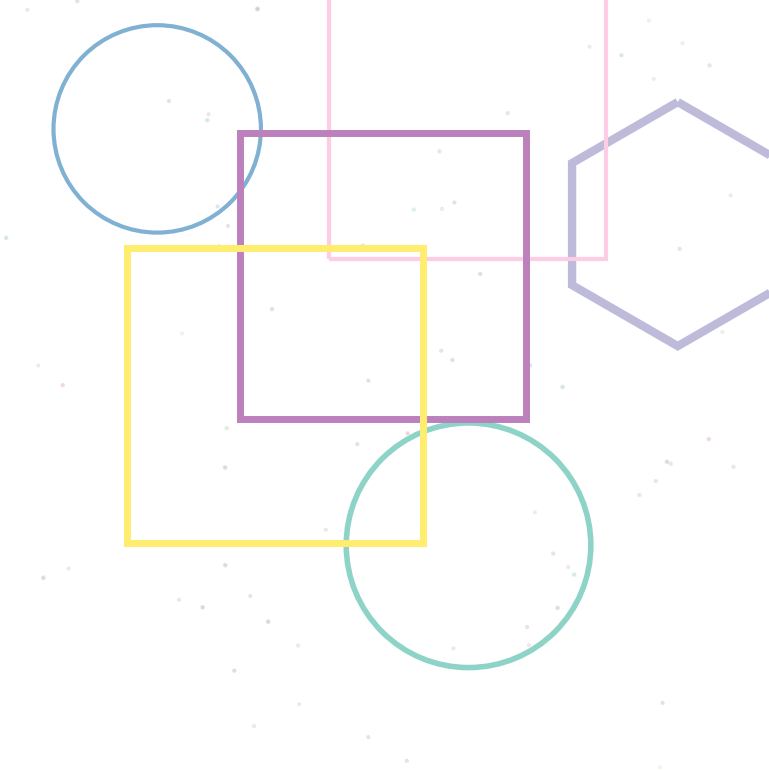[{"shape": "circle", "thickness": 2, "radius": 0.79, "center": [0.608, 0.292]}, {"shape": "hexagon", "thickness": 3, "radius": 0.79, "center": [0.88, 0.709]}, {"shape": "circle", "thickness": 1.5, "radius": 0.67, "center": [0.204, 0.833]}, {"shape": "square", "thickness": 1.5, "radius": 0.9, "center": [0.607, 0.844]}, {"shape": "square", "thickness": 2.5, "radius": 0.93, "center": [0.497, 0.641]}, {"shape": "square", "thickness": 2.5, "radius": 0.96, "center": [0.357, 0.486]}]